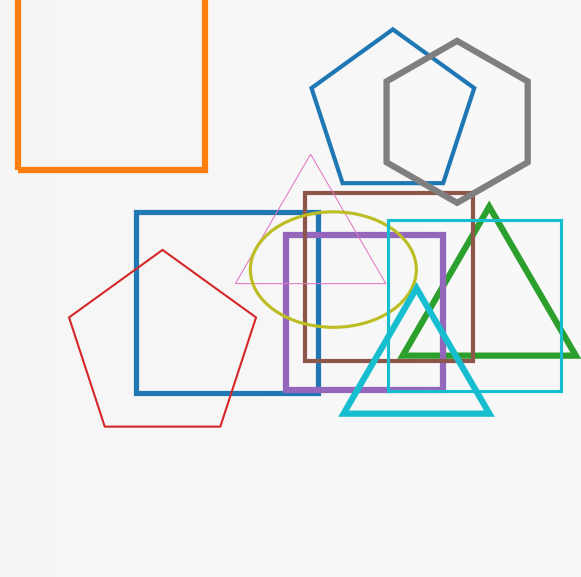[{"shape": "pentagon", "thickness": 2, "radius": 0.74, "center": [0.676, 0.801]}, {"shape": "square", "thickness": 2.5, "radius": 0.79, "center": [0.391, 0.475]}, {"shape": "square", "thickness": 3, "radius": 0.8, "center": [0.192, 0.865]}, {"shape": "triangle", "thickness": 3, "radius": 0.86, "center": [0.842, 0.469]}, {"shape": "pentagon", "thickness": 1, "radius": 0.85, "center": [0.28, 0.397]}, {"shape": "square", "thickness": 3, "radius": 0.67, "center": [0.627, 0.459]}, {"shape": "square", "thickness": 2, "radius": 0.72, "center": [0.669, 0.519]}, {"shape": "triangle", "thickness": 0.5, "radius": 0.75, "center": [0.534, 0.583]}, {"shape": "hexagon", "thickness": 3, "radius": 0.7, "center": [0.786, 0.788]}, {"shape": "oval", "thickness": 1.5, "radius": 0.71, "center": [0.573, 0.532]}, {"shape": "triangle", "thickness": 3, "radius": 0.72, "center": [0.717, 0.355]}, {"shape": "square", "thickness": 1.5, "radius": 0.74, "center": [0.816, 0.47]}]